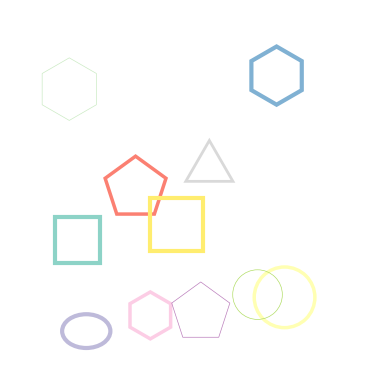[{"shape": "square", "thickness": 3, "radius": 0.29, "center": [0.201, 0.377]}, {"shape": "circle", "thickness": 2.5, "radius": 0.39, "center": [0.739, 0.228]}, {"shape": "oval", "thickness": 3, "radius": 0.31, "center": [0.224, 0.14]}, {"shape": "pentagon", "thickness": 2.5, "radius": 0.42, "center": [0.352, 0.511]}, {"shape": "hexagon", "thickness": 3, "radius": 0.38, "center": [0.718, 0.804]}, {"shape": "circle", "thickness": 0.5, "radius": 0.32, "center": [0.669, 0.235]}, {"shape": "hexagon", "thickness": 2.5, "radius": 0.3, "center": [0.39, 0.181]}, {"shape": "triangle", "thickness": 2, "radius": 0.35, "center": [0.544, 0.564]}, {"shape": "pentagon", "thickness": 0.5, "radius": 0.4, "center": [0.521, 0.188]}, {"shape": "hexagon", "thickness": 0.5, "radius": 0.41, "center": [0.18, 0.768]}, {"shape": "square", "thickness": 3, "radius": 0.34, "center": [0.458, 0.417]}]